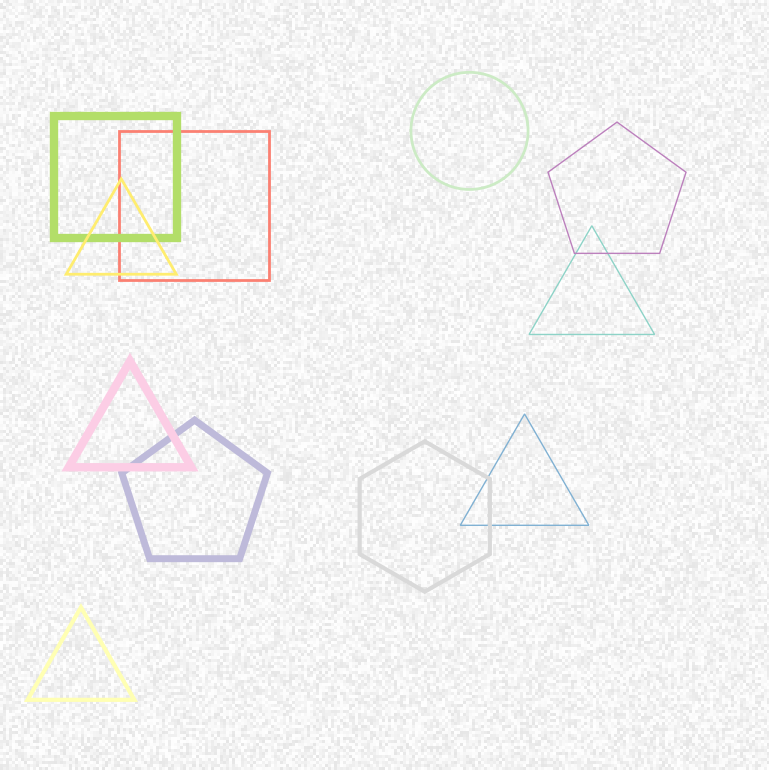[{"shape": "triangle", "thickness": 0.5, "radius": 0.47, "center": [0.769, 0.613]}, {"shape": "triangle", "thickness": 1.5, "radius": 0.4, "center": [0.105, 0.131]}, {"shape": "pentagon", "thickness": 2.5, "radius": 0.5, "center": [0.253, 0.355]}, {"shape": "square", "thickness": 1, "radius": 0.49, "center": [0.252, 0.733]}, {"shape": "triangle", "thickness": 0.5, "radius": 0.48, "center": [0.681, 0.366]}, {"shape": "square", "thickness": 3, "radius": 0.4, "center": [0.151, 0.77]}, {"shape": "triangle", "thickness": 3, "radius": 0.46, "center": [0.169, 0.439]}, {"shape": "hexagon", "thickness": 1.5, "radius": 0.49, "center": [0.552, 0.329]}, {"shape": "pentagon", "thickness": 0.5, "radius": 0.47, "center": [0.801, 0.747]}, {"shape": "circle", "thickness": 1, "radius": 0.38, "center": [0.61, 0.83]}, {"shape": "triangle", "thickness": 1, "radius": 0.41, "center": [0.157, 0.685]}]